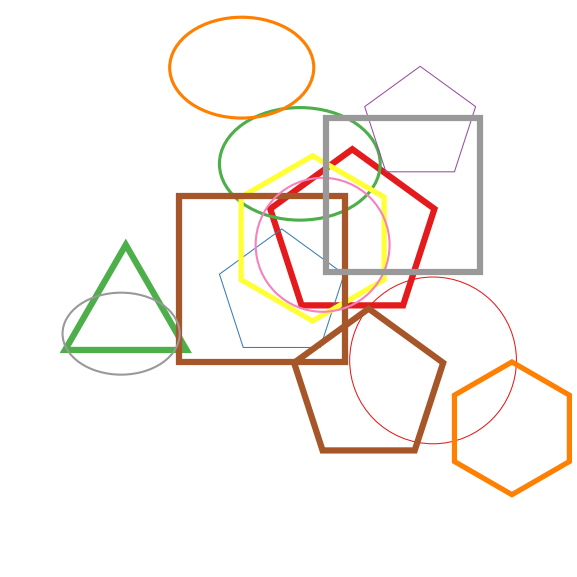[{"shape": "pentagon", "thickness": 3, "radius": 0.75, "center": [0.61, 0.591]}, {"shape": "circle", "thickness": 0.5, "radius": 0.72, "center": [0.75, 0.375]}, {"shape": "pentagon", "thickness": 0.5, "radius": 0.57, "center": [0.488, 0.489]}, {"shape": "oval", "thickness": 1.5, "radius": 0.7, "center": [0.519, 0.715]}, {"shape": "triangle", "thickness": 3, "radius": 0.61, "center": [0.218, 0.454]}, {"shape": "pentagon", "thickness": 0.5, "radius": 0.5, "center": [0.728, 0.783]}, {"shape": "oval", "thickness": 1.5, "radius": 0.62, "center": [0.419, 0.882]}, {"shape": "hexagon", "thickness": 2.5, "radius": 0.57, "center": [0.886, 0.257]}, {"shape": "hexagon", "thickness": 2.5, "radius": 0.71, "center": [0.541, 0.586]}, {"shape": "square", "thickness": 3, "radius": 0.71, "center": [0.454, 0.516]}, {"shape": "pentagon", "thickness": 3, "radius": 0.68, "center": [0.638, 0.329]}, {"shape": "circle", "thickness": 1, "radius": 0.58, "center": [0.559, 0.575]}, {"shape": "square", "thickness": 3, "radius": 0.67, "center": [0.699, 0.661]}, {"shape": "oval", "thickness": 1, "radius": 0.51, "center": [0.21, 0.421]}]